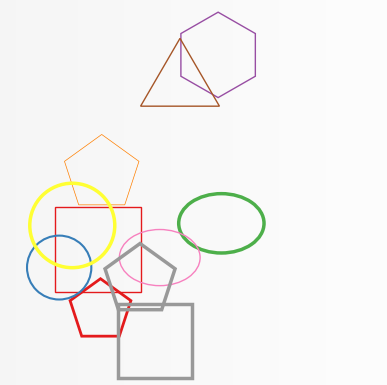[{"shape": "square", "thickness": 1, "radius": 0.55, "center": [0.254, 0.351]}, {"shape": "pentagon", "thickness": 2, "radius": 0.41, "center": [0.259, 0.194]}, {"shape": "circle", "thickness": 1.5, "radius": 0.41, "center": [0.153, 0.305]}, {"shape": "oval", "thickness": 2.5, "radius": 0.55, "center": [0.571, 0.42]}, {"shape": "hexagon", "thickness": 1, "radius": 0.55, "center": [0.563, 0.857]}, {"shape": "pentagon", "thickness": 0.5, "radius": 0.51, "center": [0.263, 0.55]}, {"shape": "circle", "thickness": 2.5, "radius": 0.55, "center": [0.187, 0.414]}, {"shape": "triangle", "thickness": 1, "radius": 0.59, "center": [0.465, 0.783]}, {"shape": "oval", "thickness": 1, "radius": 0.52, "center": [0.412, 0.331]}, {"shape": "pentagon", "thickness": 2.5, "radius": 0.48, "center": [0.361, 0.272]}, {"shape": "square", "thickness": 2.5, "radius": 0.48, "center": [0.4, 0.114]}]